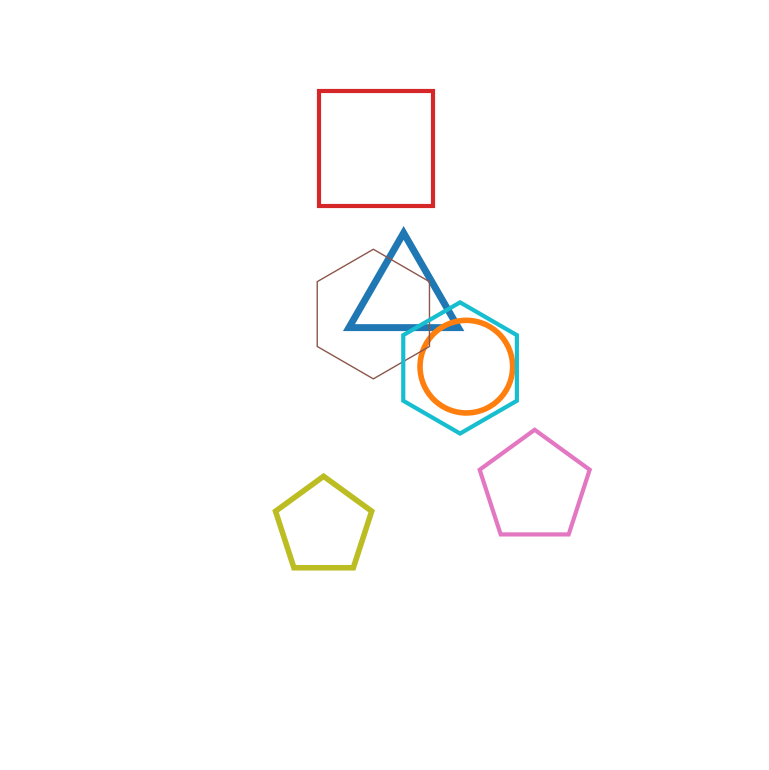[{"shape": "triangle", "thickness": 2.5, "radius": 0.41, "center": [0.524, 0.616]}, {"shape": "circle", "thickness": 2, "radius": 0.3, "center": [0.606, 0.524]}, {"shape": "square", "thickness": 1.5, "radius": 0.37, "center": [0.488, 0.807]}, {"shape": "hexagon", "thickness": 0.5, "radius": 0.42, "center": [0.485, 0.592]}, {"shape": "pentagon", "thickness": 1.5, "radius": 0.38, "center": [0.694, 0.367]}, {"shape": "pentagon", "thickness": 2, "radius": 0.33, "center": [0.42, 0.316]}, {"shape": "hexagon", "thickness": 1.5, "radius": 0.43, "center": [0.597, 0.522]}]